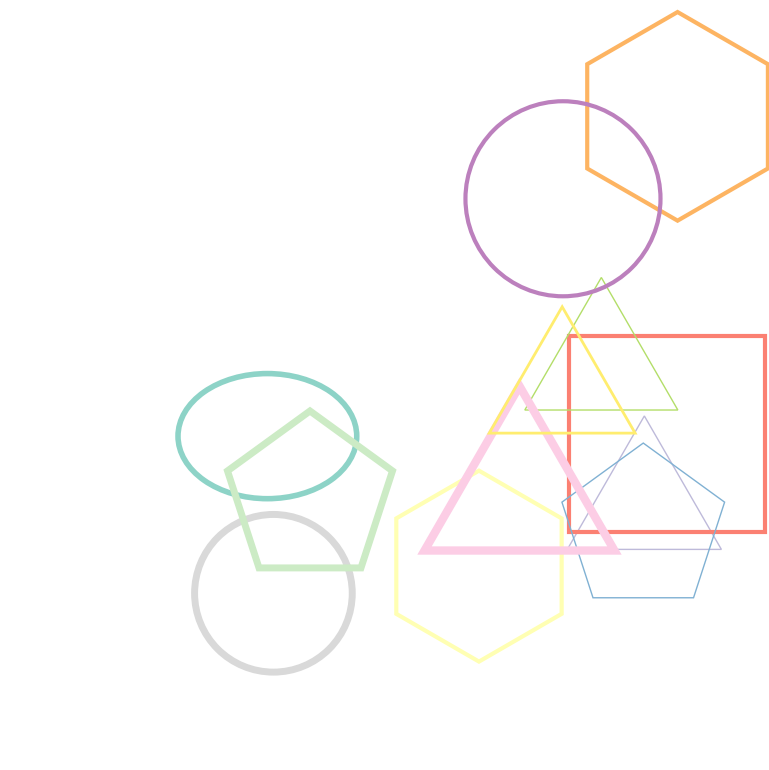[{"shape": "oval", "thickness": 2, "radius": 0.58, "center": [0.347, 0.434]}, {"shape": "hexagon", "thickness": 1.5, "radius": 0.62, "center": [0.622, 0.265]}, {"shape": "triangle", "thickness": 0.5, "radius": 0.58, "center": [0.837, 0.344]}, {"shape": "square", "thickness": 1.5, "radius": 0.64, "center": [0.867, 0.437]}, {"shape": "pentagon", "thickness": 0.5, "radius": 0.56, "center": [0.835, 0.314]}, {"shape": "hexagon", "thickness": 1.5, "radius": 0.68, "center": [0.88, 0.849]}, {"shape": "triangle", "thickness": 0.5, "radius": 0.57, "center": [0.781, 0.525]}, {"shape": "triangle", "thickness": 3, "radius": 0.71, "center": [0.675, 0.356]}, {"shape": "circle", "thickness": 2.5, "radius": 0.51, "center": [0.355, 0.229]}, {"shape": "circle", "thickness": 1.5, "radius": 0.63, "center": [0.731, 0.742]}, {"shape": "pentagon", "thickness": 2.5, "radius": 0.56, "center": [0.403, 0.354]}, {"shape": "triangle", "thickness": 1, "radius": 0.55, "center": [0.73, 0.492]}]